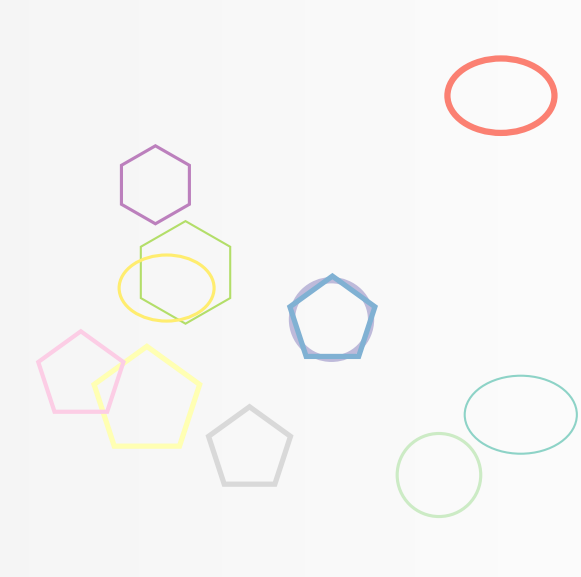[{"shape": "oval", "thickness": 1, "radius": 0.48, "center": [0.896, 0.281]}, {"shape": "pentagon", "thickness": 2.5, "radius": 0.48, "center": [0.253, 0.304]}, {"shape": "circle", "thickness": 3, "radius": 0.34, "center": [0.57, 0.446]}, {"shape": "oval", "thickness": 3, "radius": 0.46, "center": [0.862, 0.833]}, {"shape": "pentagon", "thickness": 2.5, "radius": 0.38, "center": [0.572, 0.444]}, {"shape": "hexagon", "thickness": 1, "radius": 0.44, "center": [0.319, 0.527]}, {"shape": "pentagon", "thickness": 2, "radius": 0.39, "center": [0.139, 0.348]}, {"shape": "pentagon", "thickness": 2.5, "radius": 0.37, "center": [0.429, 0.221]}, {"shape": "hexagon", "thickness": 1.5, "radius": 0.34, "center": [0.267, 0.679]}, {"shape": "circle", "thickness": 1.5, "radius": 0.36, "center": [0.755, 0.177]}, {"shape": "oval", "thickness": 1.5, "radius": 0.41, "center": [0.287, 0.5]}]